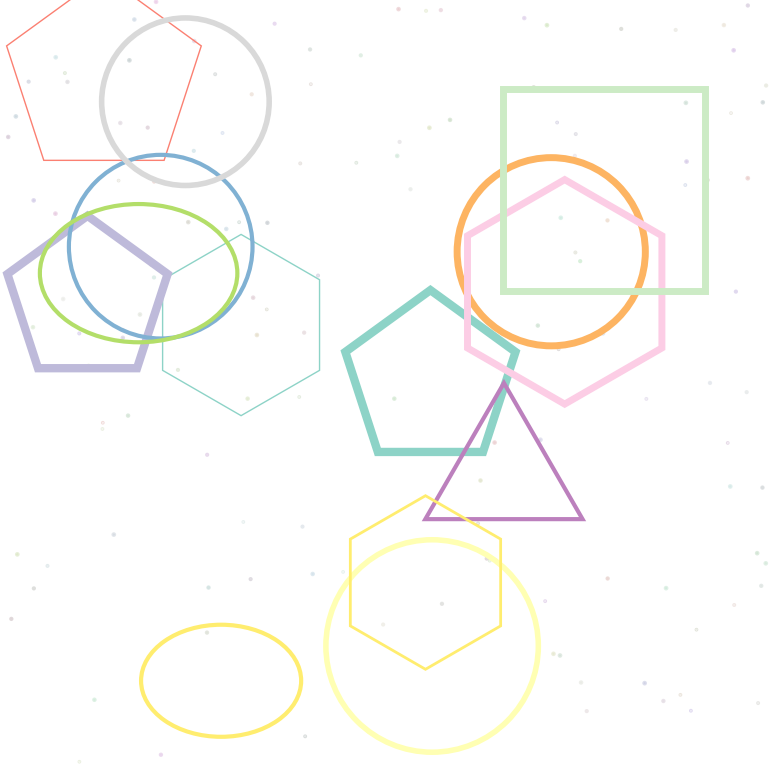[{"shape": "hexagon", "thickness": 0.5, "radius": 0.59, "center": [0.313, 0.578]}, {"shape": "pentagon", "thickness": 3, "radius": 0.58, "center": [0.559, 0.507]}, {"shape": "circle", "thickness": 2, "radius": 0.69, "center": [0.561, 0.161]}, {"shape": "pentagon", "thickness": 3, "radius": 0.55, "center": [0.114, 0.61]}, {"shape": "pentagon", "thickness": 0.5, "radius": 0.66, "center": [0.135, 0.899]}, {"shape": "circle", "thickness": 1.5, "radius": 0.6, "center": [0.209, 0.68]}, {"shape": "circle", "thickness": 2.5, "radius": 0.61, "center": [0.716, 0.673]}, {"shape": "oval", "thickness": 1.5, "radius": 0.64, "center": [0.18, 0.645]}, {"shape": "hexagon", "thickness": 2.5, "radius": 0.73, "center": [0.733, 0.621]}, {"shape": "circle", "thickness": 2, "radius": 0.54, "center": [0.241, 0.868]}, {"shape": "triangle", "thickness": 1.5, "radius": 0.59, "center": [0.654, 0.385]}, {"shape": "square", "thickness": 2.5, "radius": 0.66, "center": [0.785, 0.753]}, {"shape": "oval", "thickness": 1.5, "radius": 0.52, "center": [0.287, 0.116]}, {"shape": "hexagon", "thickness": 1, "radius": 0.56, "center": [0.553, 0.244]}]